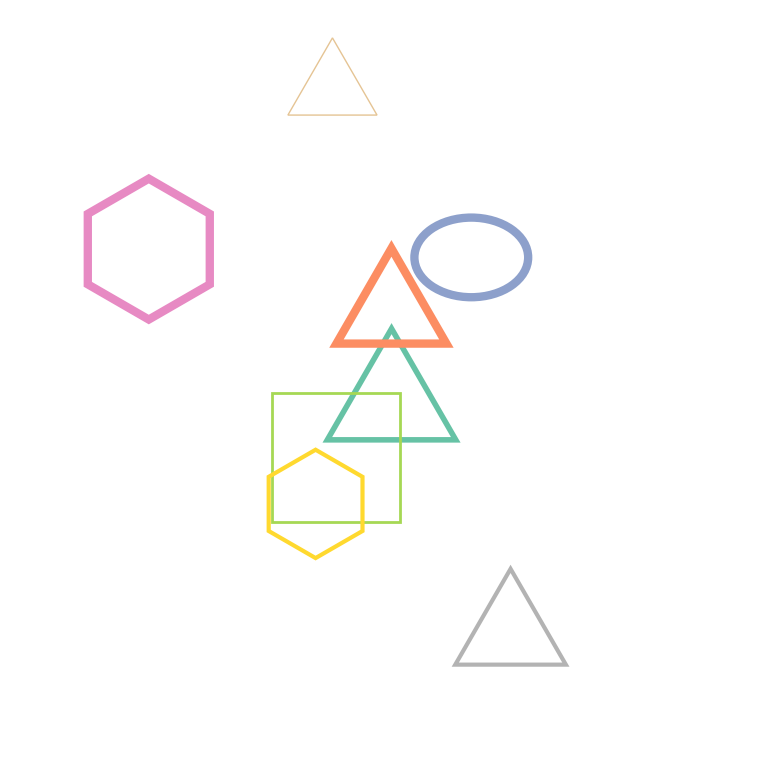[{"shape": "triangle", "thickness": 2, "radius": 0.48, "center": [0.509, 0.477]}, {"shape": "triangle", "thickness": 3, "radius": 0.41, "center": [0.508, 0.595]}, {"shape": "oval", "thickness": 3, "radius": 0.37, "center": [0.612, 0.666]}, {"shape": "hexagon", "thickness": 3, "radius": 0.46, "center": [0.193, 0.676]}, {"shape": "square", "thickness": 1, "radius": 0.42, "center": [0.436, 0.406]}, {"shape": "hexagon", "thickness": 1.5, "radius": 0.35, "center": [0.41, 0.346]}, {"shape": "triangle", "thickness": 0.5, "radius": 0.33, "center": [0.432, 0.884]}, {"shape": "triangle", "thickness": 1.5, "radius": 0.41, "center": [0.663, 0.178]}]